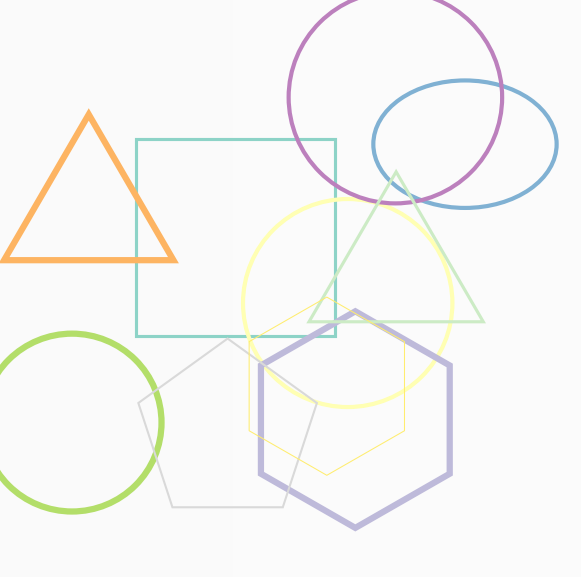[{"shape": "square", "thickness": 1.5, "radius": 0.85, "center": [0.405, 0.588]}, {"shape": "circle", "thickness": 2, "radius": 0.9, "center": [0.598, 0.474]}, {"shape": "hexagon", "thickness": 3, "radius": 0.94, "center": [0.611, 0.273]}, {"shape": "oval", "thickness": 2, "radius": 0.79, "center": [0.8, 0.749]}, {"shape": "triangle", "thickness": 3, "radius": 0.84, "center": [0.153, 0.633]}, {"shape": "circle", "thickness": 3, "radius": 0.77, "center": [0.124, 0.267]}, {"shape": "pentagon", "thickness": 1, "radius": 0.81, "center": [0.392, 0.251]}, {"shape": "circle", "thickness": 2, "radius": 0.92, "center": [0.68, 0.831]}, {"shape": "triangle", "thickness": 1.5, "radius": 0.87, "center": [0.682, 0.528]}, {"shape": "hexagon", "thickness": 0.5, "radius": 0.77, "center": [0.562, 0.33]}]